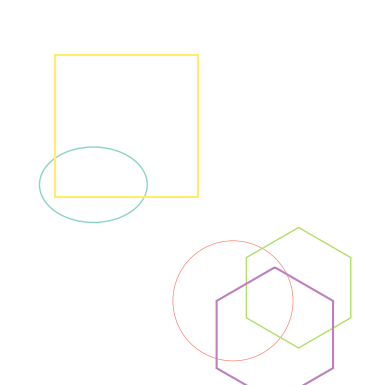[{"shape": "oval", "thickness": 1, "radius": 0.7, "center": [0.242, 0.52]}, {"shape": "circle", "thickness": 0.5, "radius": 0.78, "center": [0.605, 0.219]}, {"shape": "hexagon", "thickness": 1, "radius": 0.78, "center": [0.776, 0.253]}, {"shape": "hexagon", "thickness": 1.5, "radius": 0.87, "center": [0.714, 0.131]}, {"shape": "square", "thickness": 1.5, "radius": 0.93, "center": [0.328, 0.673]}]